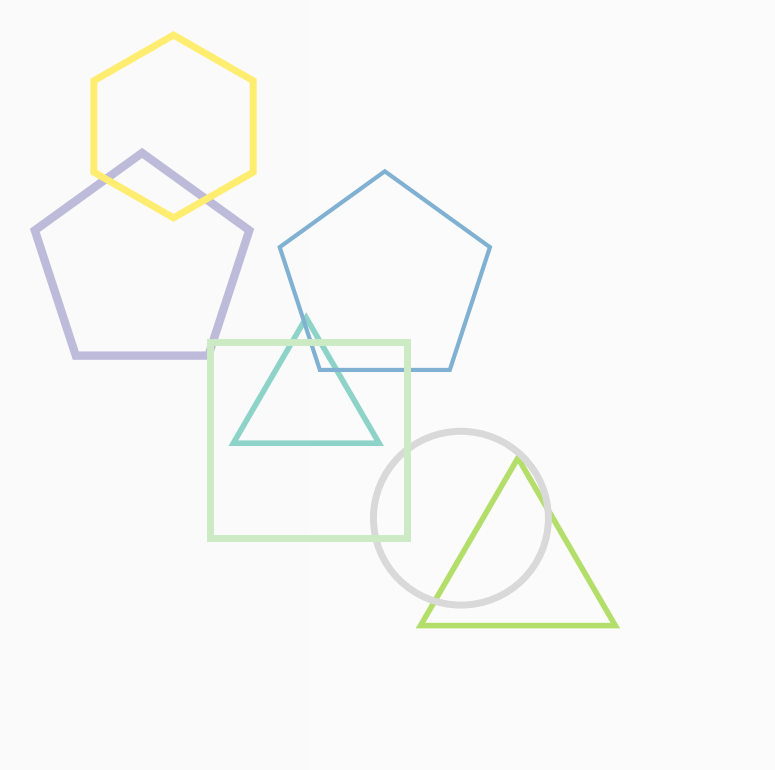[{"shape": "triangle", "thickness": 2, "radius": 0.54, "center": [0.395, 0.479]}, {"shape": "pentagon", "thickness": 3, "radius": 0.73, "center": [0.183, 0.656]}, {"shape": "pentagon", "thickness": 1.5, "radius": 0.71, "center": [0.497, 0.635]}, {"shape": "triangle", "thickness": 2, "radius": 0.73, "center": [0.668, 0.26]}, {"shape": "circle", "thickness": 2.5, "radius": 0.56, "center": [0.595, 0.327]}, {"shape": "square", "thickness": 2.5, "radius": 0.64, "center": [0.398, 0.429]}, {"shape": "hexagon", "thickness": 2.5, "radius": 0.59, "center": [0.224, 0.836]}]